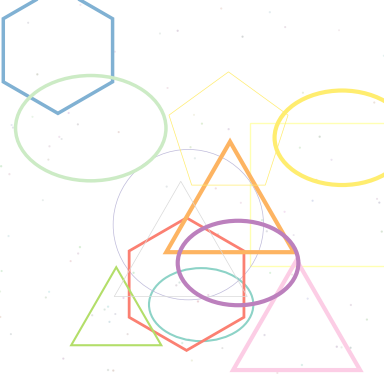[{"shape": "oval", "thickness": 1.5, "radius": 0.68, "center": [0.522, 0.209]}, {"shape": "square", "thickness": 1, "radius": 0.93, "center": [0.835, 0.495]}, {"shape": "circle", "thickness": 0.5, "radius": 0.98, "center": [0.489, 0.416]}, {"shape": "hexagon", "thickness": 2, "radius": 0.86, "center": [0.485, 0.262]}, {"shape": "hexagon", "thickness": 2.5, "radius": 0.82, "center": [0.15, 0.869]}, {"shape": "triangle", "thickness": 3, "radius": 0.96, "center": [0.598, 0.441]}, {"shape": "triangle", "thickness": 1.5, "radius": 0.68, "center": [0.302, 0.171]}, {"shape": "triangle", "thickness": 3, "radius": 0.95, "center": [0.77, 0.134]}, {"shape": "triangle", "thickness": 0.5, "radius": 1.0, "center": [0.47, 0.33]}, {"shape": "oval", "thickness": 3, "radius": 0.78, "center": [0.618, 0.317]}, {"shape": "oval", "thickness": 2.5, "radius": 0.98, "center": [0.236, 0.667]}, {"shape": "oval", "thickness": 3, "radius": 0.88, "center": [0.889, 0.642]}, {"shape": "pentagon", "thickness": 0.5, "radius": 0.81, "center": [0.593, 0.651]}]